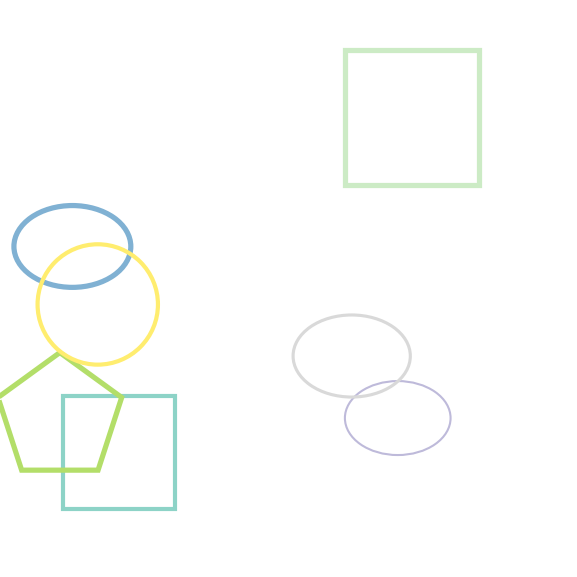[{"shape": "square", "thickness": 2, "radius": 0.49, "center": [0.206, 0.215]}, {"shape": "oval", "thickness": 1, "radius": 0.46, "center": [0.689, 0.275]}, {"shape": "oval", "thickness": 2.5, "radius": 0.51, "center": [0.125, 0.572]}, {"shape": "pentagon", "thickness": 2.5, "radius": 0.56, "center": [0.104, 0.276]}, {"shape": "oval", "thickness": 1.5, "radius": 0.51, "center": [0.609, 0.383]}, {"shape": "square", "thickness": 2.5, "radius": 0.58, "center": [0.713, 0.795]}, {"shape": "circle", "thickness": 2, "radius": 0.52, "center": [0.169, 0.472]}]